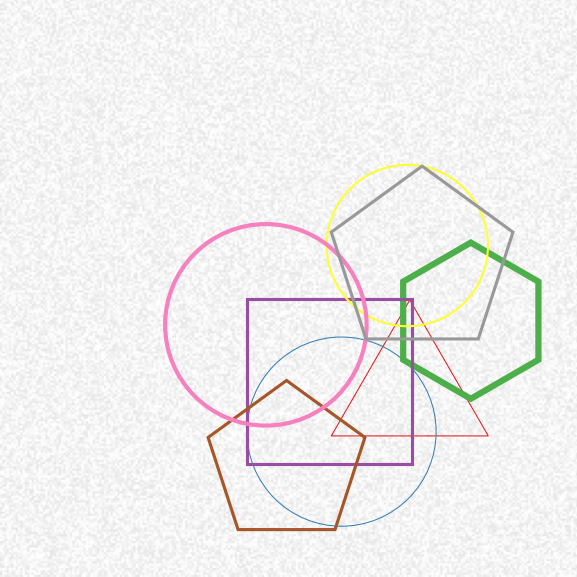[{"shape": "triangle", "thickness": 0.5, "radius": 0.78, "center": [0.71, 0.323]}, {"shape": "circle", "thickness": 0.5, "radius": 0.82, "center": [0.591, 0.252]}, {"shape": "hexagon", "thickness": 3, "radius": 0.68, "center": [0.815, 0.444]}, {"shape": "square", "thickness": 1.5, "radius": 0.71, "center": [0.57, 0.339]}, {"shape": "circle", "thickness": 1, "radius": 0.7, "center": [0.705, 0.574]}, {"shape": "pentagon", "thickness": 1.5, "radius": 0.71, "center": [0.496, 0.198]}, {"shape": "circle", "thickness": 2, "radius": 0.87, "center": [0.46, 0.437]}, {"shape": "pentagon", "thickness": 1.5, "radius": 0.83, "center": [0.731, 0.546]}]